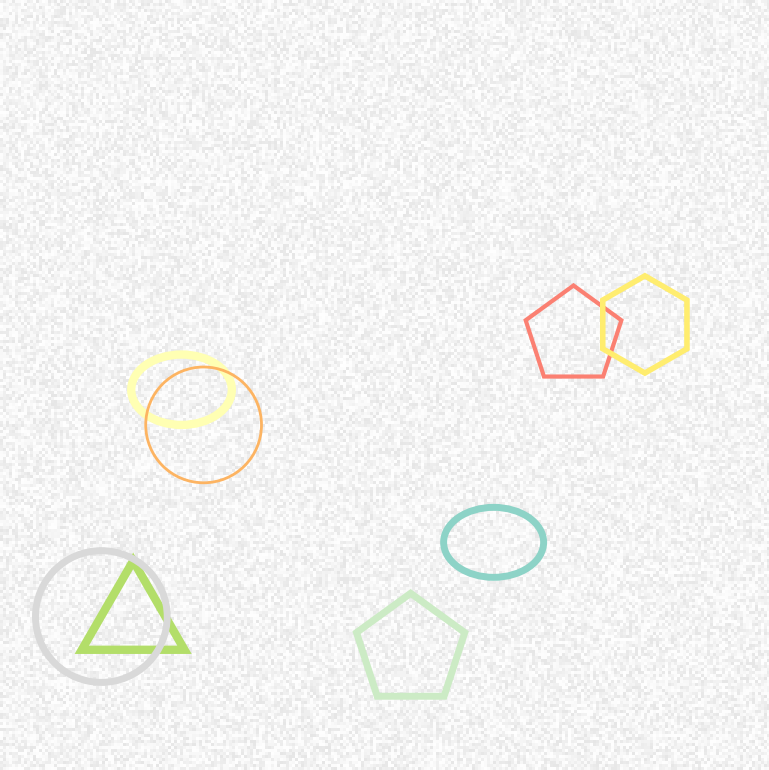[{"shape": "oval", "thickness": 2.5, "radius": 0.32, "center": [0.641, 0.296]}, {"shape": "oval", "thickness": 3, "radius": 0.33, "center": [0.236, 0.494]}, {"shape": "pentagon", "thickness": 1.5, "radius": 0.33, "center": [0.745, 0.564]}, {"shape": "circle", "thickness": 1, "radius": 0.38, "center": [0.264, 0.448]}, {"shape": "triangle", "thickness": 3, "radius": 0.38, "center": [0.173, 0.195]}, {"shape": "circle", "thickness": 2.5, "radius": 0.43, "center": [0.132, 0.199]}, {"shape": "pentagon", "thickness": 2.5, "radius": 0.37, "center": [0.533, 0.156]}, {"shape": "hexagon", "thickness": 2, "radius": 0.32, "center": [0.837, 0.579]}]